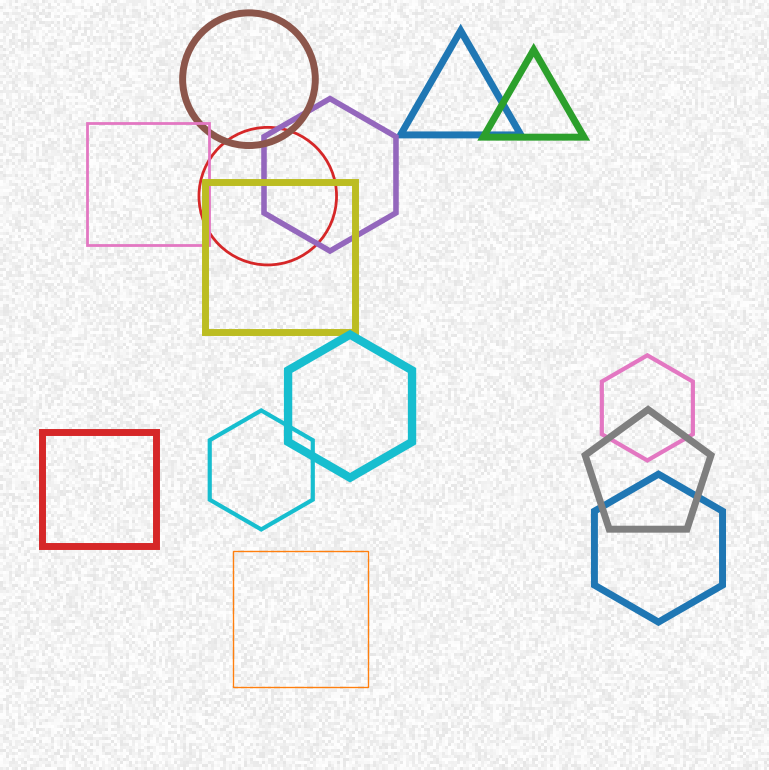[{"shape": "triangle", "thickness": 2.5, "radius": 0.45, "center": [0.598, 0.87]}, {"shape": "hexagon", "thickness": 2.5, "radius": 0.48, "center": [0.855, 0.288]}, {"shape": "square", "thickness": 0.5, "radius": 0.44, "center": [0.39, 0.196]}, {"shape": "triangle", "thickness": 2.5, "radius": 0.38, "center": [0.693, 0.86]}, {"shape": "circle", "thickness": 1, "radius": 0.45, "center": [0.348, 0.745]}, {"shape": "square", "thickness": 2.5, "radius": 0.37, "center": [0.129, 0.365]}, {"shape": "hexagon", "thickness": 2, "radius": 0.49, "center": [0.429, 0.773]}, {"shape": "circle", "thickness": 2.5, "radius": 0.43, "center": [0.323, 0.897]}, {"shape": "square", "thickness": 1, "radius": 0.4, "center": [0.192, 0.761]}, {"shape": "hexagon", "thickness": 1.5, "radius": 0.34, "center": [0.841, 0.47]}, {"shape": "pentagon", "thickness": 2.5, "radius": 0.43, "center": [0.842, 0.382]}, {"shape": "square", "thickness": 2.5, "radius": 0.49, "center": [0.363, 0.666]}, {"shape": "hexagon", "thickness": 3, "radius": 0.46, "center": [0.455, 0.473]}, {"shape": "hexagon", "thickness": 1.5, "radius": 0.39, "center": [0.339, 0.39]}]